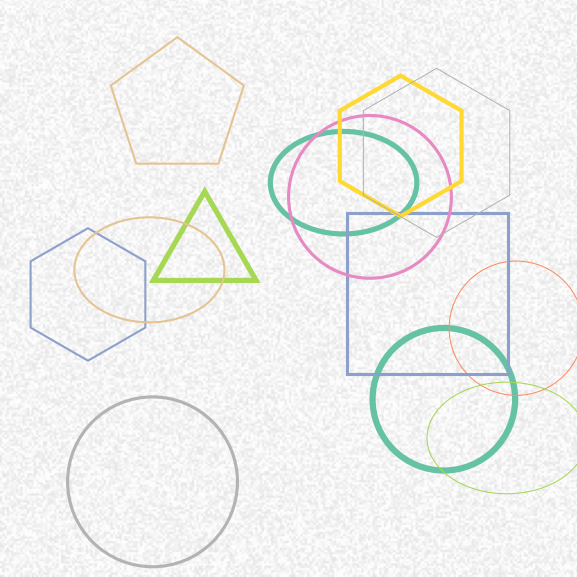[{"shape": "circle", "thickness": 3, "radius": 0.62, "center": [0.769, 0.308]}, {"shape": "oval", "thickness": 2.5, "radius": 0.63, "center": [0.595, 0.683]}, {"shape": "circle", "thickness": 0.5, "radius": 0.58, "center": [0.894, 0.431]}, {"shape": "square", "thickness": 1.5, "radius": 0.7, "center": [0.741, 0.492]}, {"shape": "hexagon", "thickness": 1, "radius": 0.57, "center": [0.152, 0.489]}, {"shape": "circle", "thickness": 1.5, "radius": 0.7, "center": [0.641, 0.658]}, {"shape": "triangle", "thickness": 2.5, "radius": 0.51, "center": [0.354, 0.565]}, {"shape": "oval", "thickness": 0.5, "radius": 0.69, "center": [0.877, 0.241]}, {"shape": "hexagon", "thickness": 2, "radius": 0.61, "center": [0.694, 0.746]}, {"shape": "oval", "thickness": 1, "radius": 0.65, "center": [0.259, 0.532]}, {"shape": "pentagon", "thickness": 1, "radius": 0.61, "center": [0.307, 0.814]}, {"shape": "hexagon", "thickness": 0.5, "radius": 0.73, "center": [0.756, 0.734]}, {"shape": "circle", "thickness": 1.5, "radius": 0.74, "center": [0.264, 0.165]}]